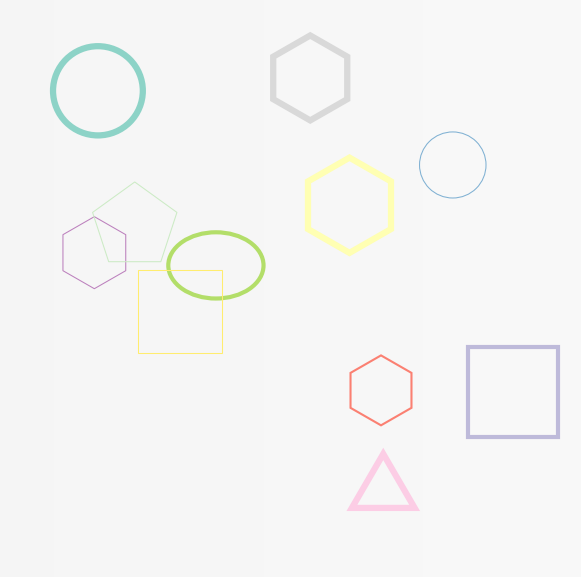[{"shape": "circle", "thickness": 3, "radius": 0.39, "center": [0.168, 0.842]}, {"shape": "hexagon", "thickness": 3, "radius": 0.41, "center": [0.601, 0.644]}, {"shape": "square", "thickness": 2, "radius": 0.39, "center": [0.883, 0.321]}, {"shape": "hexagon", "thickness": 1, "radius": 0.3, "center": [0.655, 0.323]}, {"shape": "circle", "thickness": 0.5, "radius": 0.29, "center": [0.779, 0.713]}, {"shape": "oval", "thickness": 2, "radius": 0.41, "center": [0.371, 0.54]}, {"shape": "triangle", "thickness": 3, "radius": 0.31, "center": [0.659, 0.151]}, {"shape": "hexagon", "thickness": 3, "radius": 0.37, "center": [0.534, 0.864]}, {"shape": "hexagon", "thickness": 0.5, "radius": 0.31, "center": [0.162, 0.562]}, {"shape": "pentagon", "thickness": 0.5, "radius": 0.38, "center": [0.232, 0.608]}, {"shape": "square", "thickness": 0.5, "radius": 0.36, "center": [0.309, 0.46]}]